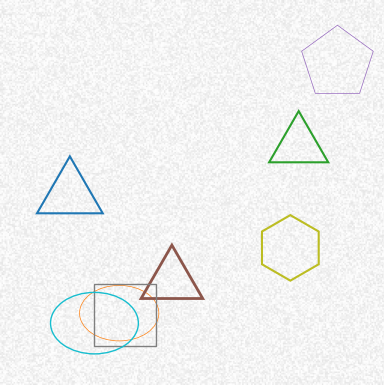[{"shape": "triangle", "thickness": 1.5, "radius": 0.49, "center": [0.181, 0.495]}, {"shape": "oval", "thickness": 0.5, "radius": 0.51, "center": [0.31, 0.187]}, {"shape": "triangle", "thickness": 1.5, "radius": 0.44, "center": [0.776, 0.623]}, {"shape": "pentagon", "thickness": 0.5, "radius": 0.49, "center": [0.876, 0.837]}, {"shape": "triangle", "thickness": 2, "radius": 0.46, "center": [0.447, 0.271]}, {"shape": "square", "thickness": 1, "radius": 0.4, "center": [0.325, 0.183]}, {"shape": "hexagon", "thickness": 1.5, "radius": 0.43, "center": [0.754, 0.356]}, {"shape": "oval", "thickness": 1, "radius": 0.57, "center": [0.245, 0.161]}]